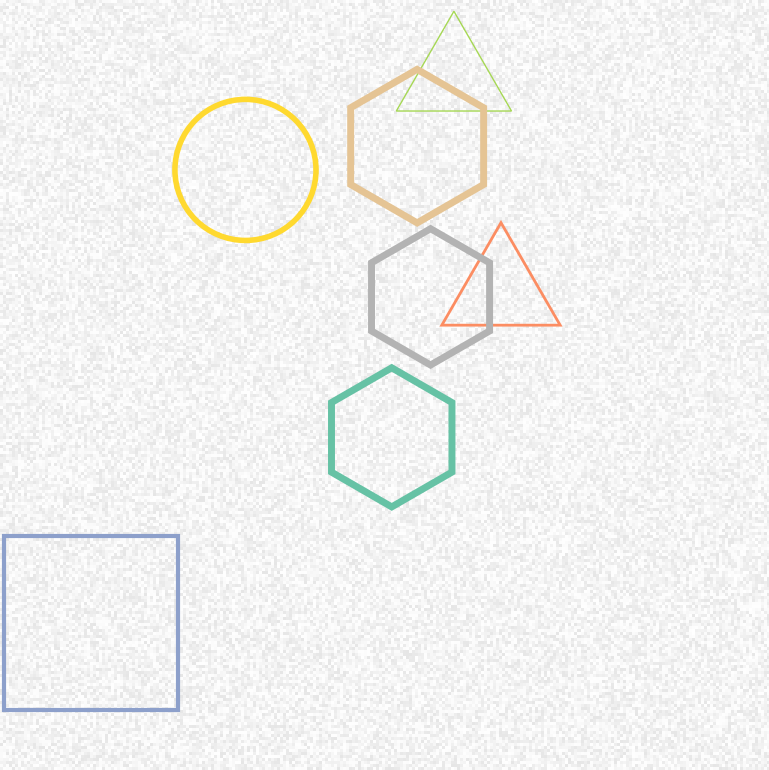[{"shape": "hexagon", "thickness": 2.5, "radius": 0.45, "center": [0.509, 0.432]}, {"shape": "triangle", "thickness": 1, "radius": 0.44, "center": [0.651, 0.622]}, {"shape": "square", "thickness": 1.5, "radius": 0.57, "center": [0.118, 0.191]}, {"shape": "triangle", "thickness": 0.5, "radius": 0.43, "center": [0.589, 0.899]}, {"shape": "circle", "thickness": 2, "radius": 0.46, "center": [0.319, 0.779]}, {"shape": "hexagon", "thickness": 2.5, "radius": 0.5, "center": [0.542, 0.81]}, {"shape": "hexagon", "thickness": 2.5, "radius": 0.44, "center": [0.559, 0.614]}]